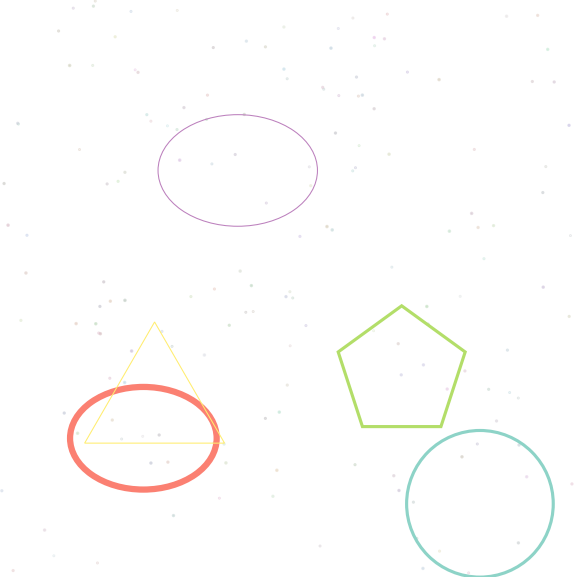[{"shape": "circle", "thickness": 1.5, "radius": 0.63, "center": [0.831, 0.127]}, {"shape": "oval", "thickness": 3, "radius": 0.63, "center": [0.248, 0.24]}, {"shape": "pentagon", "thickness": 1.5, "radius": 0.58, "center": [0.696, 0.354]}, {"shape": "oval", "thickness": 0.5, "radius": 0.69, "center": [0.412, 0.704]}, {"shape": "triangle", "thickness": 0.5, "radius": 0.7, "center": [0.268, 0.302]}]